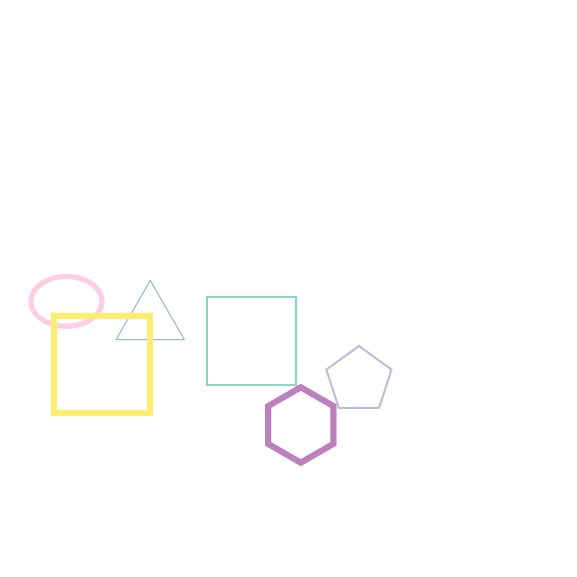[{"shape": "square", "thickness": 1, "radius": 0.38, "center": [0.435, 0.408]}, {"shape": "pentagon", "thickness": 1, "radius": 0.3, "center": [0.622, 0.341]}, {"shape": "triangle", "thickness": 0.5, "radius": 0.34, "center": [0.26, 0.445]}, {"shape": "oval", "thickness": 2.5, "radius": 0.31, "center": [0.115, 0.477]}, {"shape": "hexagon", "thickness": 3, "radius": 0.33, "center": [0.521, 0.263]}, {"shape": "square", "thickness": 3, "radius": 0.42, "center": [0.177, 0.368]}]